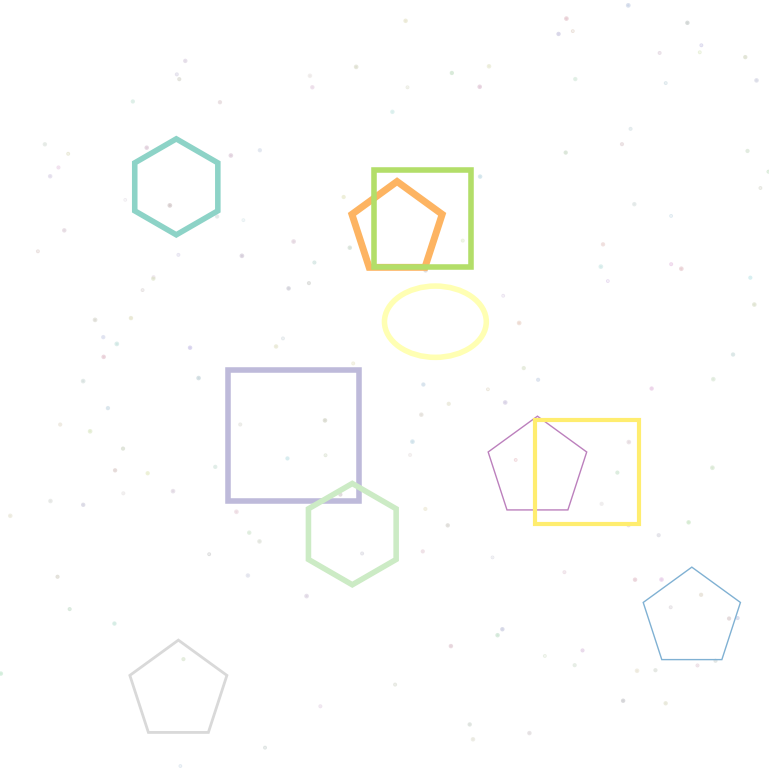[{"shape": "hexagon", "thickness": 2, "radius": 0.31, "center": [0.229, 0.757]}, {"shape": "oval", "thickness": 2, "radius": 0.33, "center": [0.565, 0.582]}, {"shape": "square", "thickness": 2, "radius": 0.42, "center": [0.381, 0.435]}, {"shape": "pentagon", "thickness": 0.5, "radius": 0.33, "center": [0.898, 0.197]}, {"shape": "pentagon", "thickness": 2.5, "radius": 0.31, "center": [0.516, 0.703]}, {"shape": "square", "thickness": 2, "radius": 0.31, "center": [0.548, 0.717]}, {"shape": "pentagon", "thickness": 1, "radius": 0.33, "center": [0.232, 0.102]}, {"shape": "pentagon", "thickness": 0.5, "radius": 0.34, "center": [0.698, 0.392]}, {"shape": "hexagon", "thickness": 2, "radius": 0.33, "center": [0.458, 0.306]}, {"shape": "square", "thickness": 1.5, "radius": 0.34, "center": [0.763, 0.387]}]